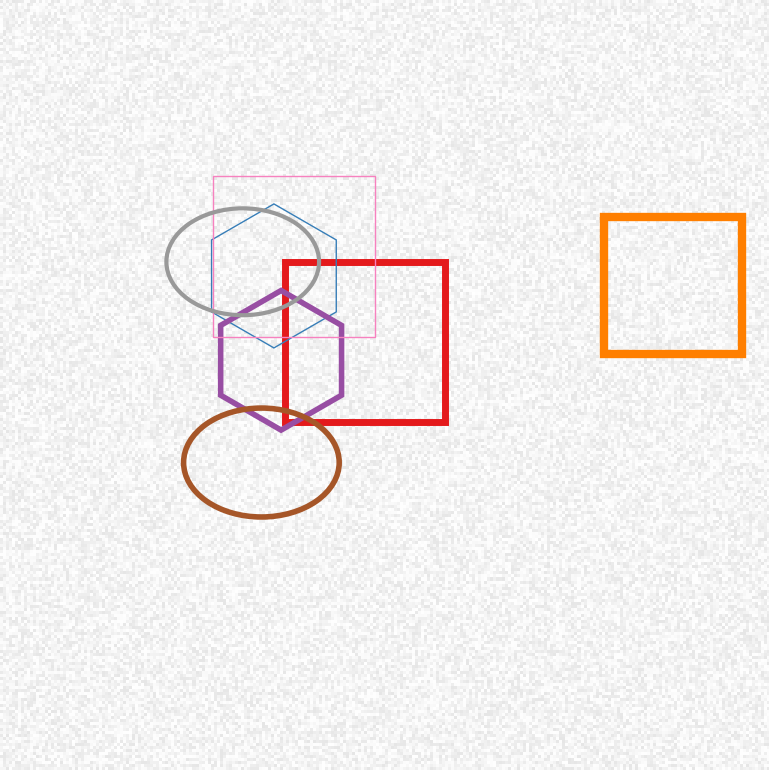[{"shape": "square", "thickness": 2.5, "radius": 0.52, "center": [0.474, 0.556]}, {"shape": "hexagon", "thickness": 0.5, "radius": 0.47, "center": [0.356, 0.642]}, {"shape": "hexagon", "thickness": 2, "radius": 0.45, "center": [0.365, 0.532]}, {"shape": "square", "thickness": 3, "radius": 0.45, "center": [0.874, 0.629]}, {"shape": "oval", "thickness": 2, "radius": 0.51, "center": [0.339, 0.399]}, {"shape": "square", "thickness": 0.5, "radius": 0.52, "center": [0.382, 0.666]}, {"shape": "oval", "thickness": 1.5, "radius": 0.5, "center": [0.315, 0.66]}]